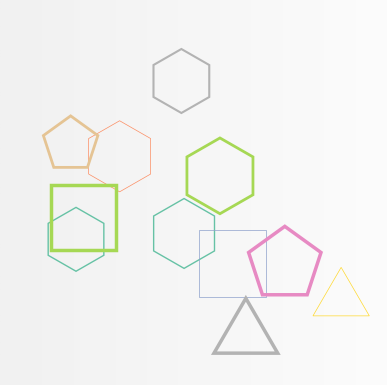[{"shape": "hexagon", "thickness": 1, "radius": 0.41, "center": [0.196, 0.378]}, {"shape": "hexagon", "thickness": 1, "radius": 0.45, "center": [0.475, 0.394]}, {"shape": "hexagon", "thickness": 0.5, "radius": 0.46, "center": [0.309, 0.594]}, {"shape": "square", "thickness": 0.5, "radius": 0.43, "center": [0.6, 0.316]}, {"shape": "pentagon", "thickness": 2.5, "radius": 0.49, "center": [0.735, 0.314]}, {"shape": "hexagon", "thickness": 2, "radius": 0.49, "center": [0.568, 0.543]}, {"shape": "square", "thickness": 2.5, "radius": 0.43, "center": [0.215, 0.435]}, {"shape": "triangle", "thickness": 0.5, "radius": 0.42, "center": [0.88, 0.222]}, {"shape": "pentagon", "thickness": 2, "radius": 0.37, "center": [0.182, 0.625]}, {"shape": "hexagon", "thickness": 1.5, "radius": 0.42, "center": [0.468, 0.79]}, {"shape": "triangle", "thickness": 2.5, "radius": 0.47, "center": [0.634, 0.13]}]